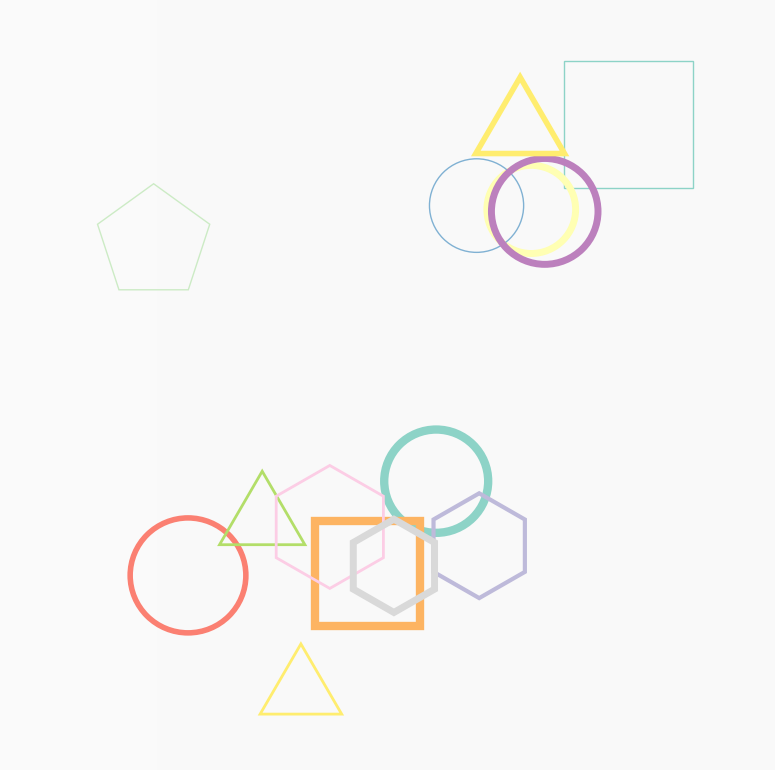[{"shape": "square", "thickness": 0.5, "radius": 0.41, "center": [0.811, 0.838]}, {"shape": "circle", "thickness": 3, "radius": 0.34, "center": [0.563, 0.375]}, {"shape": "circle", "thickness": 2.5, "radius": 0.29, "center": [0.685, 0.728]}, {"shape": "hexagon", "thickness": 1.5, "radius": 0.34, "center": [0.618, 0.291]}, {"shape": "circle", "thickness": 2, "radius": 0.37, "center": [0.243, 0.253]}, {"shape": "circle", "thickness": 0.5, "radius": 0.3, "center": [0.615, 0.733]}, {"shape": "square", "thickness": 3, "radius": 0.34, "center": [0.474, 0.255]}, {"shape": "triangle", "thickness": 1, "radius": 0.32, "center": [0.338, 0.324]}, {"shape": "hexagon", "thickness": 1, "radius": 0.4, "center": [0.426, 0.316]}, {"shape": "hexagon", "thickness": 2.5, "radius": 0.3, "center": [0.508, 0.265]}, {"shape": "circle", "thickness": 2.5, "radius": 0.34, "center": [0.703, 0.725]}, {"shape": "pentagon", "thickness": 0.5, "radius": 0.38, "center": [0.198, 0.685]}, {"shape": "triangle", "thickness": 2, "radius": 0.33, "center": [0.671, 0.834]}, {"shape": "triangle", "thickness": 1, "radius": 0.3, "center": [0.388, 0.103]}]